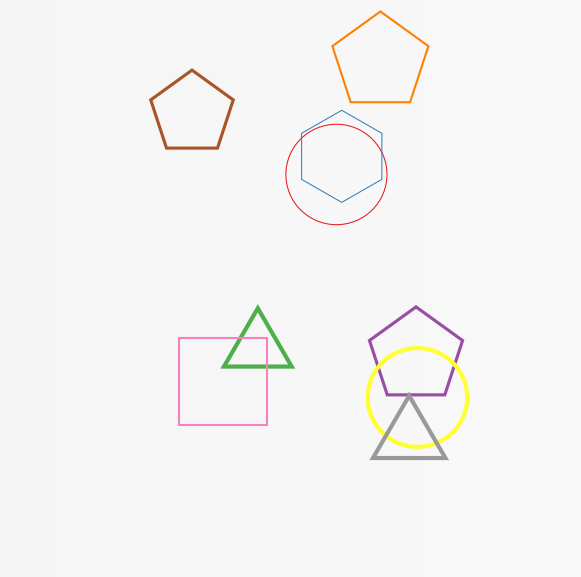[{"shape": "circle", "thickness": 0.5, "radius": 0.43, "center": [0.579, 0.697]}, {"shape": "hexagon", "thickness": 0.5, "radius": 0.4, "center": [0.588, 0.728]}, {"shape": "triangle", "thickness": 2, "radius": 0.34, "center": [0.444, 0.398]}, {"shape": "pentagon", "thickness": 1.5, "radius": 0.42, "center": [0.716, 0.383]}, {"shape": "pentagon", "thickness": 1, "radius": 0.43, "center": [0.654, 0.892]}, {"shape": "circle", "thickness": 2, "radius": 0.43, "center": [0.718, 0.311]}, {"shape": "pentagon", "thickness": 1.5, "radius": 0.37, "center": [0.33, 0.803]}, {"shape": "square", "thickness": 1, "radius": 0.38, "center": [0.383, 0.338]}, {"shape": "triangle", "thickness": 2, "radius": 0.36, "center": [0.704, 0.242]}]